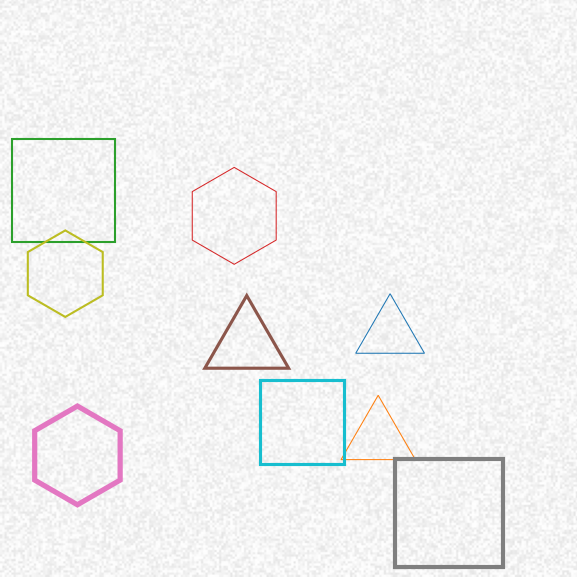[{"shape": "triangle", "thickness": 0.5, "radius": 0.34, "center": [0.675, 0.422]}, {"shape": "triangle", "thickness": 0.5, "radius": 0.37, "center": [0.655, 0.24]}, {"shape": "square", "thickness": 1, "radius": 0.45, "center": [0.11, 0.669]}, {"shape": "hexagon", "thickness": 0.5, "radius": 0.42, "center": [0.406, 0.625]}, {"shape": "triangle", "thickness": 1.5, "radius": 0.42, "center": [0.427, 0.403]}, {"shape": "hexagon", "thickness": 2.5, "radius": 0.43, "center": [0.134, 0.211]}, {"shape": "square", "thickness": 2, "radius": 0.47, "center": [0.777, 0.111]}, {"shape": "hexagon", "thickness": 1, "radius": 0.37, "center": [0.113, 0.525]}, {"shape": "square", "thickness": 1.5, "radius": 0.36, "center": [0.523, 0.268]}]